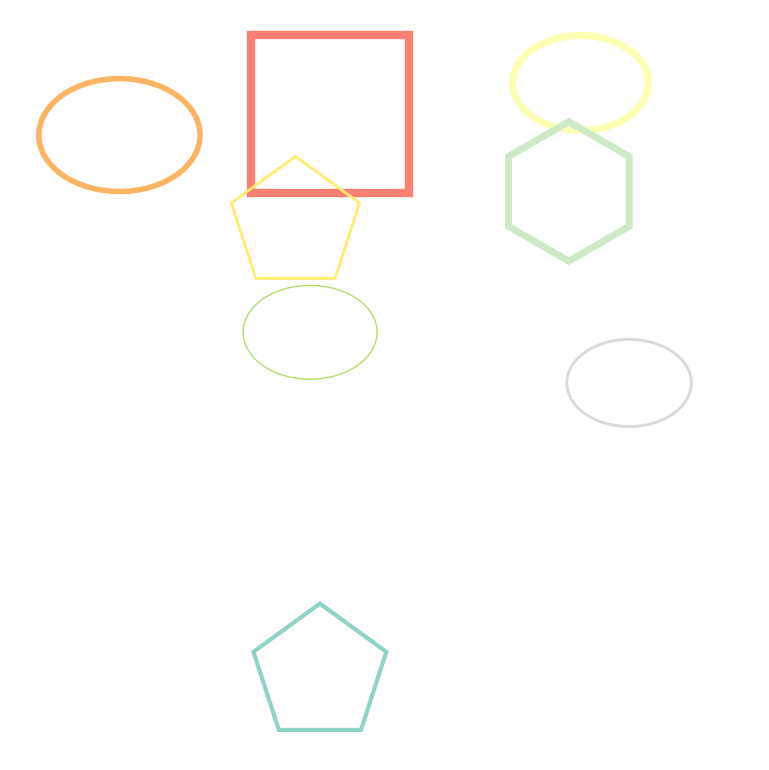[{"shape": "pentagon", "thickness": 1.5, "radius": 0.45, "center": [0.415, 0.125]}, {"shape": "oval", "thickness": 2.5, "radius": 0.44, "center": [0.754, 0.892]}, {"shape": "square", "thickness": 3, "radius": 0.51, "center": [0.428, 0.852]}, {"shape": "oval", "thickness": 2, "radius": 0.52, "center": [0.155, 0.825]}, {"shape": "oval", "thickness": 0.5, "radius": 0.44, "center": [0.403, 0.568]}, {"shape": "oval", "thickness": 1, "radius": 0.4, "center": [0.817, 0.503]}, {"shape": "hexagon", "thickness": 2.5, "radius": 0.45, "center": [0.739, 0.751]}, {"shape": "pentagon", "thickness": 1, "radius": 0.44, "center": [0.384, 0.709]}]